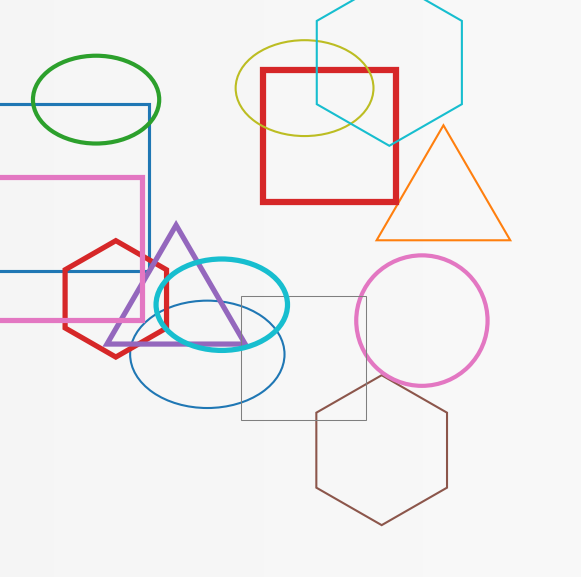[{"shape": "oval", "thickness": 1, "radius": 0.66, "center": [0.357, 0.386]}, {"shape": "square", "thickness": 1.5, "radius": 0.72, "center": [0.112, 0.675]}, {"shape": "triangle", "thickness": 1, "radius": 0.66, "center": [0.763, 0.649]}, {"shape": "oval", "thickness": 2, "radius": 0.54, "center": [0.165, 0.827]}, {"shape": "square", "thickness": 3, "radius": 0.57, "center": [0.567, 0.764]}, {"shape": "hexagon", "thickness": 2.5, "radius": 0.5, "center": [0.199, 0.482]}, {"shape": "triangle", "thickness": 2.5, "radius": 0.69, "center": [0.303, 0.472]}, {"shape": "hexagon", "thickness": 1, "radius": 0.65, "center": [0.657, 0.22]}, {"shape": "circle", "thickness": 2, "radius": 0.56, "center": [0.726, 0.444]}, {"shape": "square", "thickness": 2.5, "radius": 0.62, "center": [0.121, 0.568]}, {"shape": "square", "thickness": 0.5, "radius": 0.54, "center": [0.522, 0.379]}, {"shape": "oval", "thickness": 1, "radius": 0.59, "center": [0.524, 0.847]}, {"shape": "oval", "thickness": 2.5, "radius": 0.57, "center": [0.382, 0.471]}, {"shape": "hexagon", "thickness": 1, "radius": 0.72, "center": [0.67, 0.891]}]